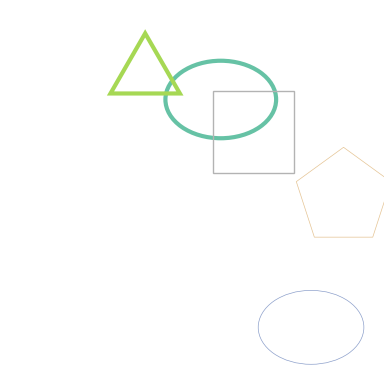[{"shape": "oval", "thickness": 3, "radius": 0.72, "center": [0.573, 0.742]}, {"shape": "oval", "thickness": 0.5, "radius": 0.69, "center": [0.808, 0.15]}, {"shape": "triangle", "thickness": 3, "radius": 0.52, "center": [0.377, 0.809]}, {"shape": "pentagon", "thickness": 0.5, "radius": 0.65, "center": [0.892, 0.488]}, {"shape": "square", "thickness": 1, "radius": 0.53, "center": [0.658, 0.656]}]